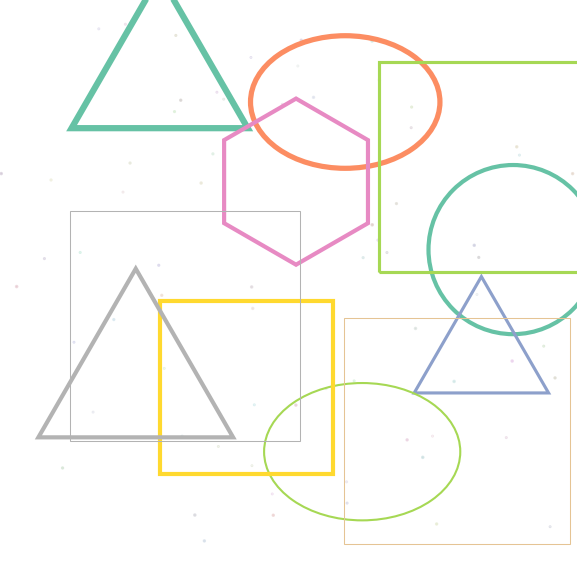[{"shape": "circle", "thickness": 2, "radius": 0.73, "center": [0.888, 0.567]}, {"shape": "triangle", "thickness": 3, "radius": 0.88, "center": [0.276, 0.865]}, {"shape": "oval", "thickness": 2.5, "radius": 0.82, "center": [0.598, 0.822]}, {"shape": "triangle", "thickness": 1.5, "radius": 0.67, "center": [0.834, 0.386]}, {"shape": "hexagon", "thickness": 2, "radius": 0.72, "center": [0.513, 0.685]}, {"shape": "square", "thickness": 1.5, "radius": 0.91, "center": [0.839, 0.71]}, {"shape": "oval", "thickness": 1, "radius": 0.85, "center": [0.627, 0.217]}, {"shape": "square", "thickness": 2, "radius": 0.75, "center": [0.427, 0.329]}, {"shape": "square", "thickness": 0.5, "radius": 0.98, "center": [0.791, 0.253]}, {"shape": "square", "thickness": 0.5, "radius": 0.99, "center": [0.32, 0.435]}, {"shape": "triangle", "thickness": 2, "radius": 0.97, "center": [0.235, 0.339]}]